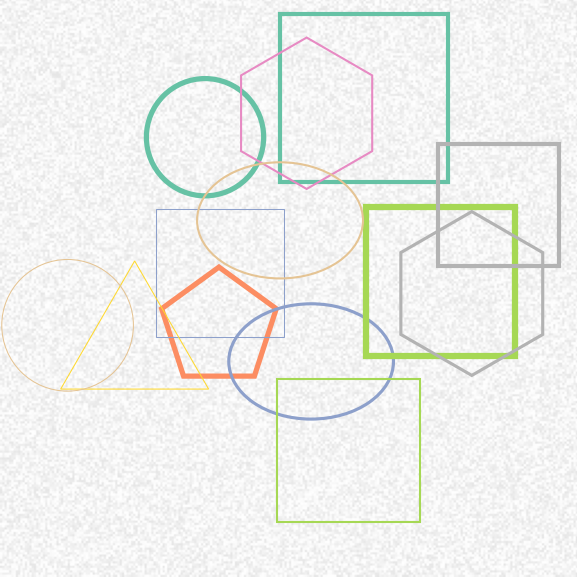[{"shape": "circle", "thickness": 2.5, "radius": 0.51, "center": [0.355, 0.762]}, {"shape": "square", "thickness": 2, "radius": 0.73, "center": [0.63, 0.829]}, {"shape": "pentagon", "thickness": 2.5, "radius": 0.52, "center": [0.379, 0.432]}, {"shape": "square", "thickness": 0.5, "radius": 0.55, "center": [0.381, 0.526]}, {"shape": "oval", "thickness": 1.5, "radius": 0.71, "center": [0.539, 0.373]}, {"shape": "hexagon", "thickness": 1, "radius": 0.66, "center": [0.531, 0.803]}, {"shape": "square", "thickness": 3, "radius": 0.65, "center": [0.763, 0.511]}, {"shape": "square", "thickness": 1, "radius": 0.62, "center": [0.604, 0.218]}, {"shape": "triangle", "thickness": 0.5, "radius": 0.74, "center": [0.233, 0.399]}, {"shape": "oval", "thickness": 1, "radius": 0.72, "center": [0.485, 0.618]}, {"shape": "circle", "thickness": 0.5, "radius": 0.57, "center": [0.117, 0.436]}, {"shape": "square", "thickness": 2, "radius": 0.52, "center": [0.864, 0.644]}, {"shape": "hexagon", "thickness": 1.5, "radius": 0.71, "center": [0.817, 0.491]}]